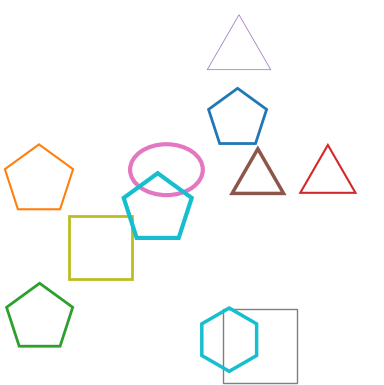[{"shape": "pentagon", "thickness": 2, "radius": 0.4, "center": [0.617, 0.691]}, {"shape": "pentagon", "thickness": 1.5, "radius": 0.47, "center": [0.101, 0.532]}, {"shape": "pentagon", "thickness": 2, "radius": 0.45, "center": [0.103, 0.174]}, {"shape": "triangle", "thickness": 1.5, "radius": 0.41, "center": [0.852, 0.541]}, {"shape": "triangle", "thickness": 0.5, "radius": 0.48, "center": [0.621, 0.867]}, {"shape": "triangle", "thickness": 2.5, "radius": 0.39, "center": [0.67, 0.536]}, {"shape": "oval", "thickness": 3, "radius": 0.47, "center": [0.432, 0.559]}, {"shape": "square", "thickness": 1, "radius": 0.48, "center": [0.675, 0.102]}, {"shape": "square", "thickness": 2, "radius": 0.41, "center": [0.262, 0.358]}, {"shape": "pentagon", "thickness": 3, "radius": 0.46, "center": [0.41, 0.457]}, {"shape": "hexagon", "thickness": 2.5, "radius": 0.41, "center": [0.595, 0.118]}]